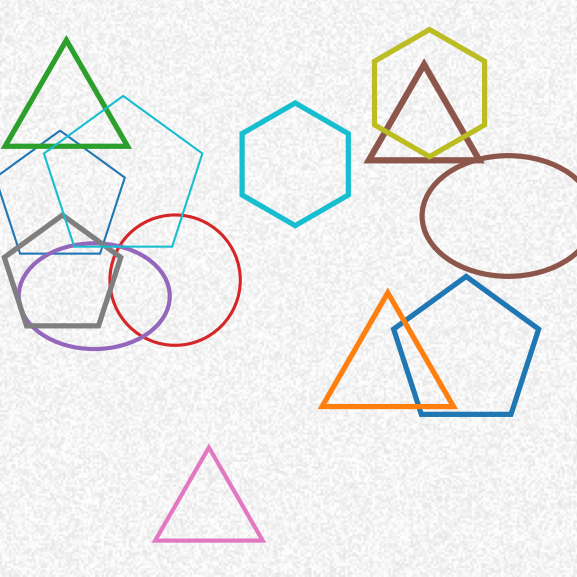[{"shape": "pentagon", "thickness": 1, "radius": 0.59, "center": [0.104, 0.655]}, {"shape": "pentagon", "thickness": 2.5, "radius": 0.66, "center": [0.807, 0.388]}, {"shape": "triangle", "thickness": 2.5, "radius": 0.66, "center": [0.672, 0.361]}, {"shape": "triangle", "thickness": 2.5, "radius": 0.61, "center": [0.115, 0.807]}, {"shape": "circle", "thickness": 1.5, "radius": 0.56, "center": [0.303, 0.514]}, {"shape": "oval", "thickness": 2, "radius": 0.65, "center": [0.163, 0.486]}, {"shape": "oval", "thickness": 2.5, "radius": 0.75, "center": [0.88, 0.625]}, {"shape": "triangle", "thickness": 3, "radius": 0.55, "center": [0.734, 0.777]}, {"shape": "triangle", "thickness": 2, "radius": 0.54, "center": [0.362, 0.117]}, {"shape": "pentagon", "thickness": 2.5, "radius": 0.53, "center": [0.108, 0.521]}, {"shape": "hexagon", "thickness": 2.5, "radius": 0.55, "center": [0.744, 0.838]}, {"shape": "pentagon", "thickness": 1, "radius": 0.72, "center": [0.213, 0.689]}, {"shape": "hexagon", "thickness": 2.5, "radius": 0.53, "center": [0.511, 0.715]}]